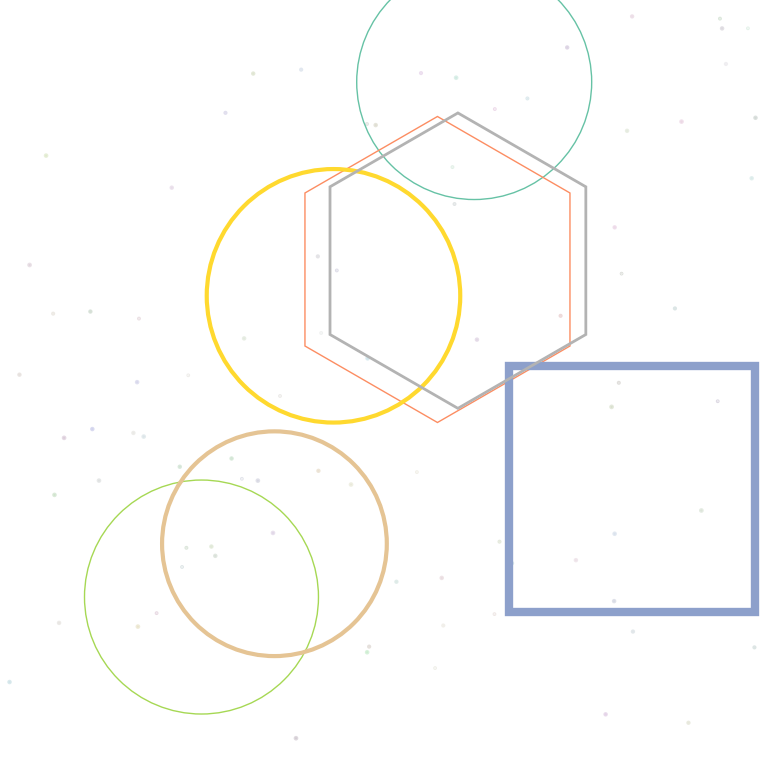[{"shape": "circle", "thickness": 0.5, "radius": 0.76, "center": [0.616, 0.893]}, {"shape": "hexagon", "thickness": 0.5, "radius": 0.99, "center": [0.568, 0.65]}, {"shape": "square", "thickness": 3, "radius": 0.8, "center": [0.821, 0.365]}, {"shape": "circle", "thickness": 0.5, "radius": 0.76, "center": [0.262, 0.225]}, {"shape": "circle", "thickness": 1.5, "radius": 0.82, "center": [0.433, 0.616]}, {"shape": "circle", "thickness": 1.5, "radius": 0.73, "center": [0.356, 0.294]}, {"shape": "hexagon", "thickness": 1, "radius": 0.96, "center": [0.595, 0.661]}]